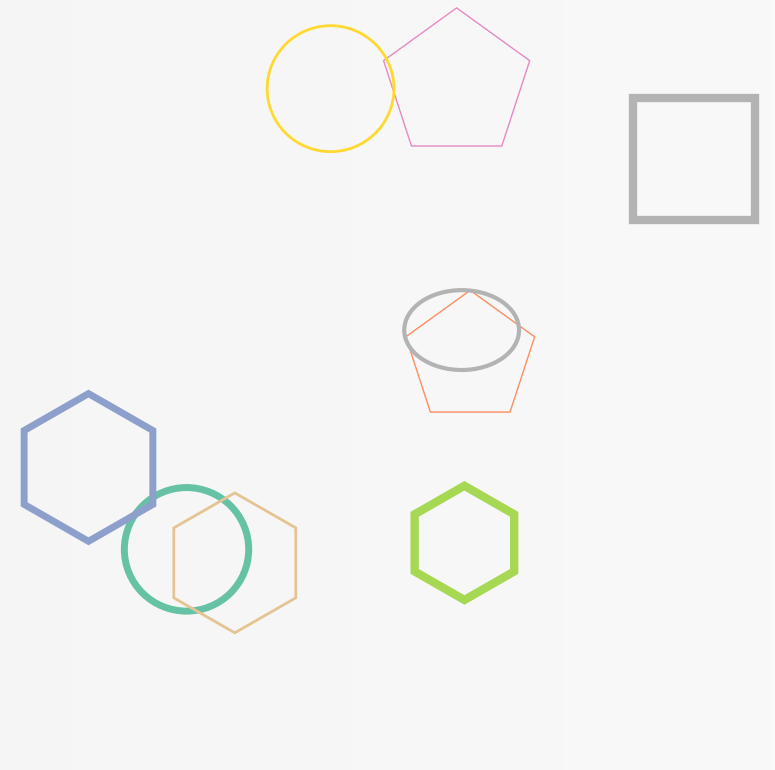[{"shape": "circle", "thickness": 2.5, "radius": 0.4, "center": [0.241, 0.287]}, {"shape": "pentagon", "thickness": 0.5, "radius": 0.44, "center": [0.607, 0.536]}, {"shape": "hexagon", "thickness": 2.5, "radius": 0.48, "center": [0.114, 0.393]}, {"shape": "pentagon", "thickness": 0.5, "radius": 0.5, "center": [0.589, 0.891]}, {"shape": "hexagon", "thickness": 3, "radius": 0.37, "center": [0.599, 0.295]}, {"shape": "circle", "thickness": 1, "radius": 0.41, "center": [0.427, 0.885]}, {"shape": "hexagon", "thickness": 1, "radius": 0.45, "center": [0.303, 0.269]}, {"shape": "oval", "thickness": 1.5, "radius": 0.37, "center": [0.596, 0.571]}, {"shape": "square", "thickness": 3, "radius": 0.4, "center": [0.895, 0.794]}]